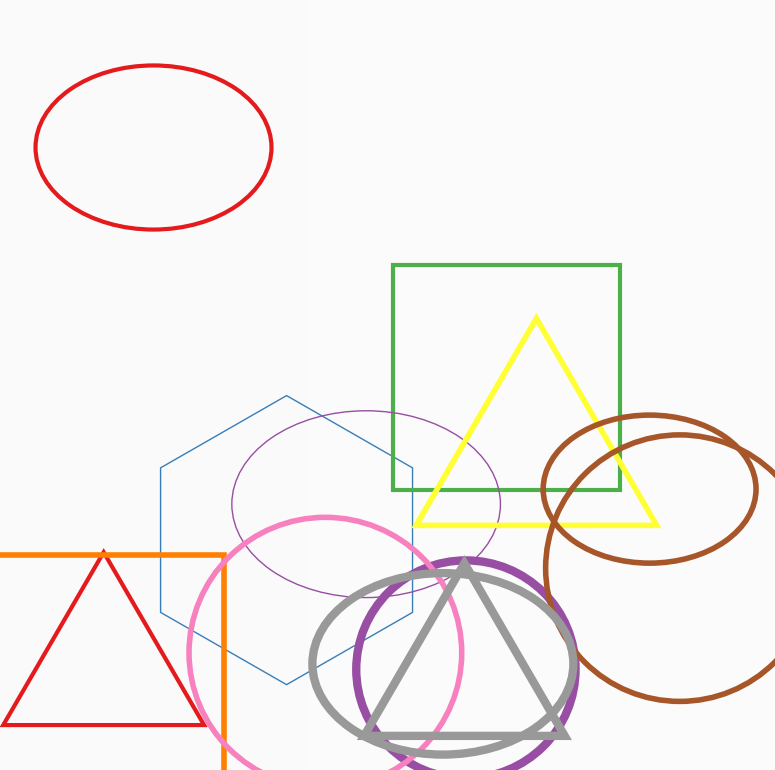[{"shape": "oval", "thickness": 1.5, "radius": 0.76, "center": [0.198, 0.808]}, {"shape": "triangle", "thickness": 1.5, "radius": 0.75, "center": [0.134, 0.133]}, {"shape": "hexagon", "thickness": 0.5, "radius": 0.94, "center": [0.37, 0.299]}, {"shape": "square", "thickness": 1.5, "radius": 0.73, "center": [0.653, 0.51]}, {"shape": "circle", "thickness": 3, "radius": 0.71, "center": [0.601, 0.131]}, {"shape": "oval", "thickness": 0.5, "radius": 0.87, "center": [0.472, 0.345]}, {"shape": "square", "thickness": 2, "radius": 0.81, "center": [0.127, 0.117]}, {"shape": "triangle", "thickness": 2, "radius": 0.9, "center": [0.692, 0.407]}, {"shape": "oval", "thickness": 2, "radius": 0.69, "center": [0.838, 0.365]}, {"shape": "circle", "thickness": 2, "radius": 0.87, "center": [0.877, 0.262]}, {"shape": "circle", "thickness": 2, "radius": 0.88, "center": [0.42, 0.152]}, {"shape": "oval", "thickness": 3, "radius": 0.84, "center": [0.571, 0.138]}, {"shape": "triangle", "thickness": 3, "radius": 0.75, "center": [0.599, 0.119]}]